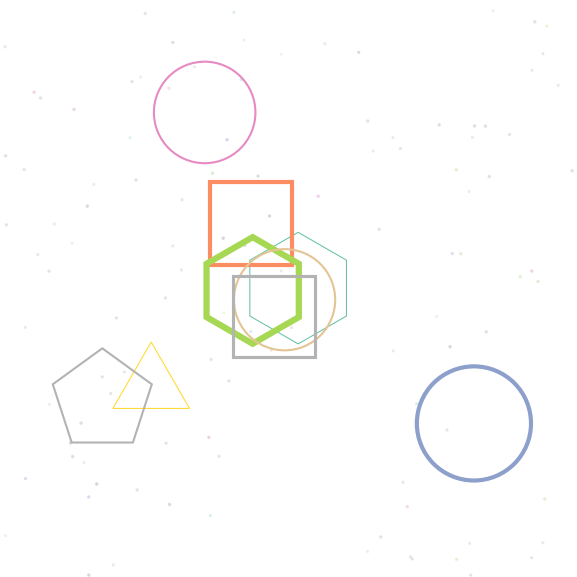[{"shape": "hexagon", "thickness": 0.5, "radius": 0.48, "center": [0.516, 0.5]}, {"shape": "square", "thickness": 2, "radius": 0.36, "center": [0.434, 0.612]}, {"shape": "circle", "thickness": 2, "radius": 0.49, "center": [0.821, 0.266]}, {"shape": "circle", "thickness": 1, "radius": 0.44, "center": [0.354, 0.804]}, {"shape": "hexagon", "thickness": 3, "radius": 0.46, "center": [0.438, 0.496]}, {"shape": "triangle", "thickness": 0.5, "radius": 0.38, "center": [0.262, 0.33]}, {"shape": "circle", "thickness": 1, "radius": 0.44, "center": [0.493, 0.48]}, {"shape": "pentagon", "thickness": 1, "radius": 0.45, "center": [0.177, 0.306]}, {"shape": "square", "thickness": 1.5, "radius": 0.35, "center": [0.475, 0.451]}]